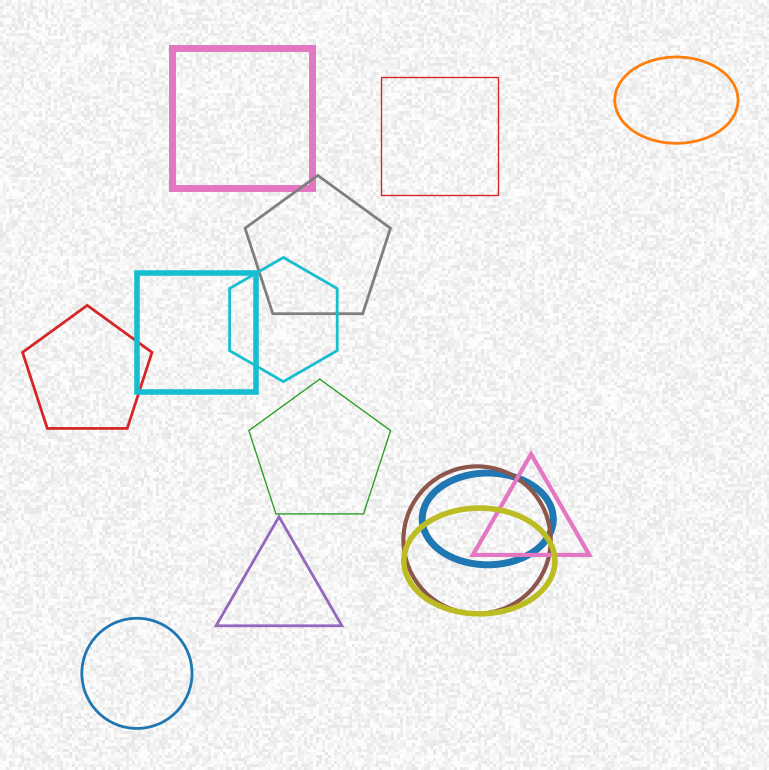[{"shape": "circle", "thickness": 1, "radius": 0.36, "center": [0.178, 0.126]}, {"shape": "oval", "thickness": 2.5, "radius": 0.43, "center": [0.633, 0.326]}, {"shape": "oval", "thickness": 1, "radius": 0.4, "center": [0.878, 0.87]}, {"shape": "pentagon", "thickness": 0.5, "radius": 0.48, "center": [0.415, 0.411]}, {"shape": "pentagon", "thickness": 1, "radius": 0.44, "center": [0.113, 0.515]}, {"shape": "square", "thickness": 0.5, "radius": 0.38, "center": [0.571, 0.824]}, {"shape": "triangle", "thickness": 1, "radius": 0.47, "center": [0.362, 0.234]}, {"shape": "circle", "thickness": 1.5, "radius": 0.48, "center": [0.62, 0.299]}, {"shape": "square", "thickness": 2.5, "radius": 0.45, "center": [0.315, 0.847]}, {"shape": "triangle", "thickness": 1.5, "radius": 0.44, "center": [0.69, 0.323]}, {"shape": "pentagon", "thickness": 1, "radius": 0.5, "center": [0.413, 0.673]}, {"shape": "oval", "thickness": 2, "radius": 0.49, "center": [0.623, 0.271]}, {"shape": "hexagon", "thickness": 1, "radius": 0.4, "center": [0.368, 0.585]}, {"shape": "square", "thickness": 2, "radius": 0.39, "center": [0.255, 0.568]}]